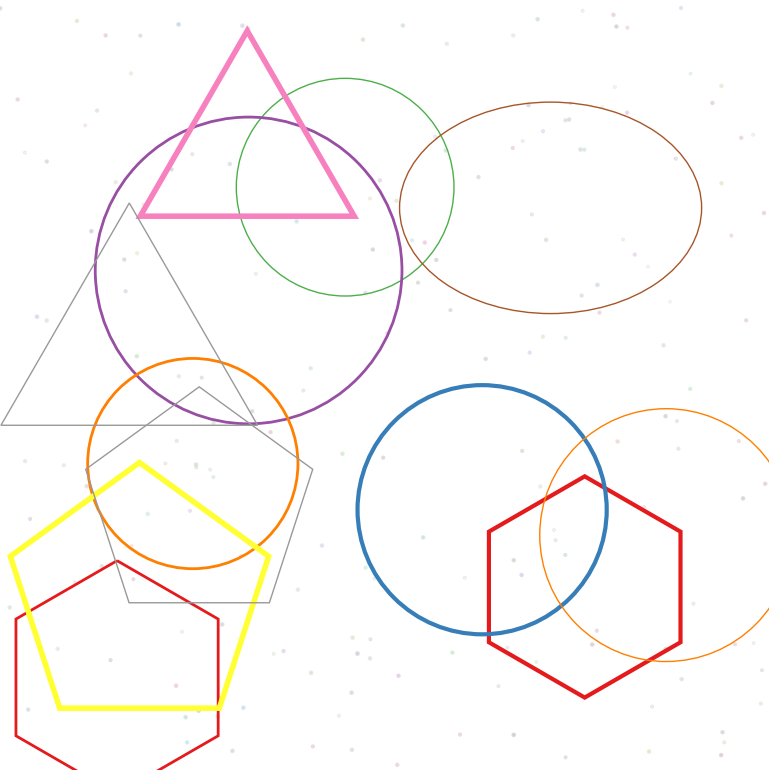[{"shape": "hexagon", "thickness": 1, "radius": 0.76, "center": [0.152, 0.12]}, {"shape": "hexagon", "thickness": 1.5, "radius": 0.72, "center": [0.759, 0.238]}, {"shape": "circle", "thickness": 1.5, "radius": 0.81, "center": [0.626, 0.338]}, {"shape": "circle", "thickness": 0.5, "radius": 0.71, "center": [0.448, 0.757]}, {"shape": "circle", "thickness": 1, "radius": 1.0, "center": [0.323, 0.649]}, {"shape": "circle", "thickness": 1, "radius": 0.68, "center": [0.25, 0.398]}, {"shape": "circle", "thickness": 0.5, "radius": 0.82, "center": [0.865, 0.305]}, {"shape": "pentagon", "thickness": 2, "radius": 0.88, "center": [0.181, 0.223]}, {"shape": "oval", "thickness": 0.5, "radius": 0.98, "center": [0.715, 0.73]}, {"shape": "triangle", "thickness": 2, "radius": 0.8, "center": [0.321, 0.799]}, {"shape": "pentagon", "thickness": 0.5, "radius": 0.77, "center": [0.259, 0.343]}, {"shape": "triangle", "thickness": 0.5, "radius": 0.96, "center": [0.168, 0.544]}]